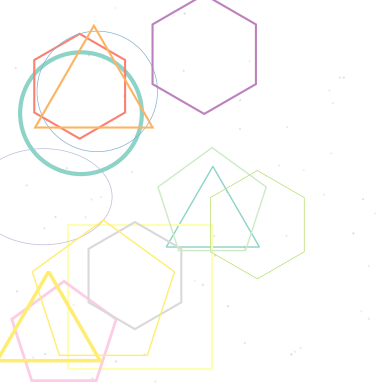[{"shape": "triangle", "thickness": 1, "radius": 0.7, "center": [0.553, 0.428]}, {"shape": "circle", "thickness": 3, "radius": 0.79, "center": [0.21, 0.706]}, {"shape": "square", "thickness": 1.5, "radius": 0.93, "center": [0.364, 0.228]}, {"shape": "oval", "thickness": 0.5, "radius": 0.89, "center": [0.113, 0.489]}, {"shape": "hexagon", "thickness": 1.5, "radius": 0.68, "center": [0.207, 0.776]}, {"shape": "circle", "thickness": 0.5, "radius": 0.78, "center": [0.253, 0.763]}, {"shape": "triangle", "thickness": 1.5, "radius": 0.88, "center": [0.244, 0.757]}, {"shape": "hexagon", "thickness": 0.5, "radius": 0.7, "center": [0.668, 0.416]}, {"shape": "pentagon", "thickness": 2, "radius": 0.71, "center": [0.166, 0.127]}, {"shape": "hexagon", "thickness": 1.5, "radius": 0.7, "center": [0.35, 0.284]}, {"shape": "hexagon", "thickness": 1.5, "radius": 0.78, "center": [0.53, 0.859]}, {"shape": "pentagon", "thickness": 1, "radius": 0.74, "center": [0.551, 0.469]}, {"shape": "pentagon", "thickness": 1, "radius": 0.97, "center": [0.268, 0.234]}, {"shape": "triangle", "thickness": 2.5, "radius": 0.77, "center": [0.126, 0.14]}]